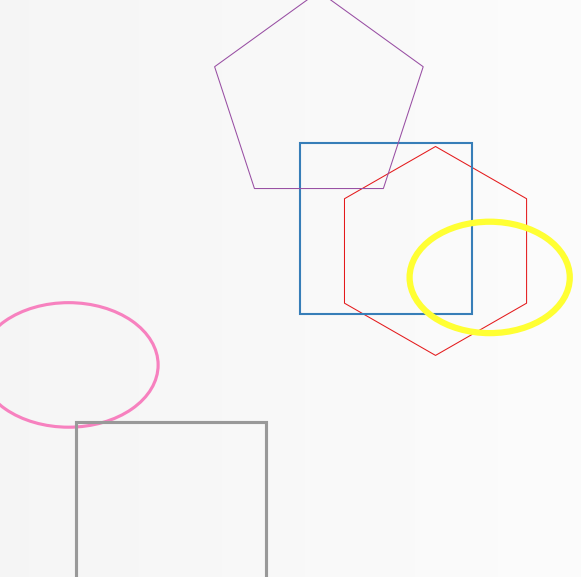[{"shape": "hexagon", "thickness": 0.5, "radius": 0.9, "center": [0.749, 0.565]}, {"shape": "square", "thickness": 1, "radius": 0.74, "center": [0.664, 0.604]}, {"shape": "pentagon", "thickness": 0.5, "radius": 0.94, "center": [0.549, 0.825]}, {"shape": "oval", "thickness": 3, "radius": 0.69, "center": [0.842, 0.519]}, {"shape": "oval", "thickness": 1.5, "radius": 0.77, "center": [0.118, 0.367]}, {"shape": "square", "thickness": 1.5, "radius": 0.82, "center": [0.295, 0.104]}]